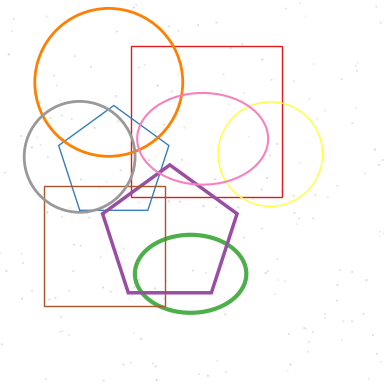[{"shape": "square", "thickness": 1, "radius": 0.98, "center": [0.537, 0.685]}, {"shape": "pentagon", "thickness": 1, "radius": 0.75, "center": [0.296, 0.575]}, {"shape": "oval", "thickness": 3, "radius": 0.72, "center": [0.495, 0.289]}, {"shape": "pentagon", "thickness": 2.5, "radius": 0.92, "center": [0.441, 0.388]}, {"shape": "circle", "thickness": 2, "radius": 0.96, "center": [0.283, 0.786]}, {"shape": "circle", "thickness": 1, "radius": 0.68, "center": [0.702, 0.6]}, {"shape": "square", "thickness": 1, "radius": 0.78, "center": [0.271, 0.361]}, {"shape": "oval", "thickness": 1.5, "radius": 0.85, "center": [0.526, 0.639]}, {"shape": "circle", "thickness": 2, "radius": 0.72, "center": [0.207, 0.593]}]